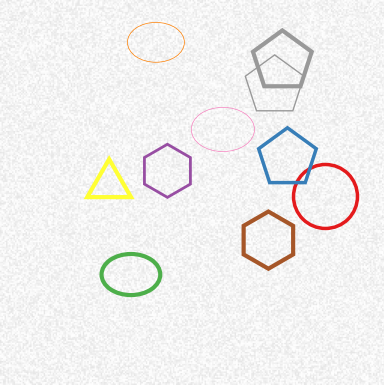[{"shape": "circle", "thickness": 2.5, "radius": 0.42, "center": [0.845, 0.49]}, {"shape": "pentagon", "thickness": 2.5, "radius": 0.39, "center": [0.747, 0.589]}, {"shape": "oval", "thickness": 3, "radius": 0.38, "center": [0.34, 0.287]}, {"shape": "hexagon", "thickness": 2, "radius": 0.34, "center": [0.435, 0.556]}, {"shape": "oval", "thickness": 0.5, "radius": 0.37, "center": [0.405, 0.89]}, {"shape": "triangle", "thickness": 3, "radius": 0.33, "center": [0.283, 0.521]}, {"shape": "hexagon", "thickness": 3, "radius": 0.37, "center": [0.697, 0.376]}, {"shape": "oval", "thickness": 0.5, "radius": 0.41, "center": [0.579, 0.664]}, {"shape": "pentagon", "thickness": 3, "radius": 0.4, "center": [0.733, 0.841]}, {"shape": "pentagon", "thickness": 1, "radius": 0.4, "center": [0.713, 0.777]}]